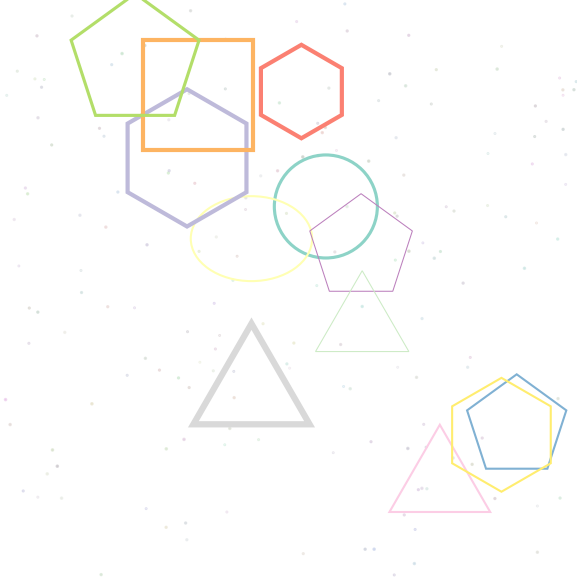[{"shape": "circle", "thickness": 1.5, "radius": 0.45, "center": [0.564, 0.642]}, {"shape": "oval", "thickness": 1, "radius": 0.53, "center": [0.435, 0.586]}, {"shape": "hexagon", "thickness": 2, "radius": 0.59, "center": [0.324, 0.726]}, {"shape": "hexagon", "thickness": 2, "radius": 0.4, "center": [0.522, 0.841]}, {"shape": "pentagon", "thickness": 1, "radius": 0.45, "center": [0.895, 0.261]}, {"shape": "square", "thickness": 2, "radius": 0.48, "center": [0.343, 0.834]}, {"shape": "pentagon", "thickness": 1.5, "radius": 0.58, "center": [0.234, 0.894]}, {"shape": "triangle", "thickness": 1, "radius": 0.5, "center": [0.762, 0.163]}, {"shape": "triangle", "thickness": 3, "radius": 0.58, "center": [0.435, 0.323]}, {"shape": "pentagon", "thickness": 0.5, "radius": 0.47, "center": [0.625, 0.57]}, {"shape": "triangle", "thickness": 0.5, "radius": 0.47, "center": [0.627, 0.437]}, {"shape": "hexagon", "thickness": 1, "radius": 0.49, "center": [0.868, 0.246]}]